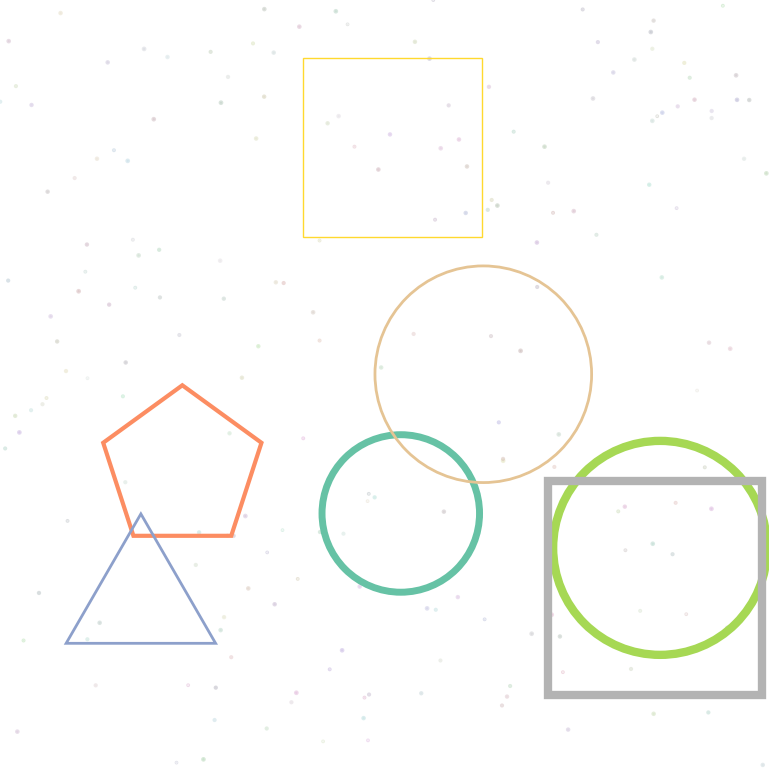[{"shape": "circle", "thickness": 2.5, "radius": 0.51, "center": [0.52, 0.333]}, {"shape": "pentagon", "thickness": 1.5, "radius": 0.54, "center": [0.237, 0.392]}, {"shape": "triangle", "thickness": 1, "radius": 0.56, "center": [0.183, 0.221]}, {"shape": "circle", "thickness": 3, "radius": 0.69, "center": [0.857, 0.288]}, {"shape": "square", "thickness": 0.5, "radius": 0.58, "center": [0.51, 0.808]}, {"shape": "circle", "thickness": 1, "radius": 0.7, "center": [0.628, 0.514]}, {"shape": "square", "thickness": 3, "radius": 0.69, "center": [0.851, 0.236]}]